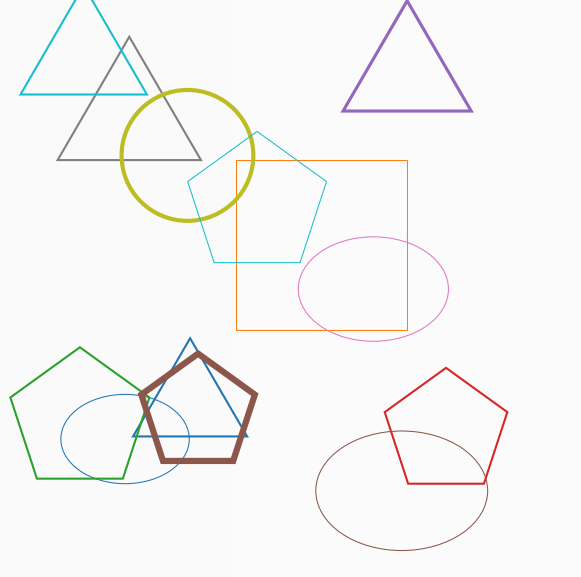[{"shape": "oval", "thickness": 0.5, "radius": 0.55, "center": [0.215, 0.239]}, {"shape": "triangle", "thickness": 1, "radius": 0.57, "center": [0.327, 0.3]}, {"shape": "square", "thickness": 0.5, "radius": 0.74, "center": [0.553, 0.576]}, {"shape": "pentagon", "thickness": 1, "radius": 0.63, "center": [0.137, 0.272]}, {"shape": "pentagon", "thickness": 1, "radius": 0.55, "center": [0.767, 0.251]}, {"shape": "triangle", "thickness": 1.5, "radius": 0.64, "center": [0.7, 0.87]}, {"shape": "oval", "thickness": 0.5, "radius": 0.74, "center": [0.691, 0.149]}, {"shape": "pentagon", "thickness": 3, "radius": 0.51, "center": [0.341, 0.284]}, {"shape": "oval", "thickness": 0.5, "radius": 0.65, "center": [0.642, 0.499]}, {"shape": "triangle", "thickness": 1, "radius": 0.71, "center": [0.222, 0.793]}, {"shape": "circle", "thickness": 2, "radius": 0.57, "center": [0.323, 0.73]}, {"shape": "pentagon", "thickness": 0.5, "radius": 0.63, "center": [0.442, 0.646]}, {"shape": "triangle", "thickness": 1, "radius": 0.63, "center": [0.144, 0.898]}]